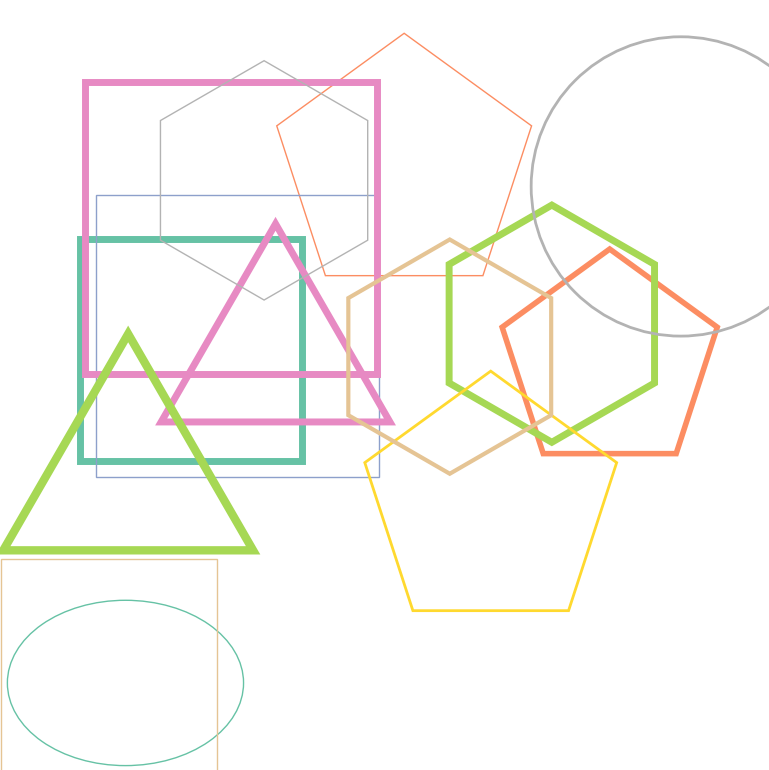[{"shape": "oval", "thickness": 0.5, "radius": 0.77, "center": [0.163, 0.113]}, {"shape": "square", "thickness": 2.5, "radius": 0.72, "center": [0.248, 0.545]}, {"shape": "pentagon", "thickness": 2, "radius": 0.73, "center": [0.792, 0.53]}, {"shape": "pentagon", "thickness": 0.5, "radius": 0.87, "center": [0.525, 0.783]}, {"shape": "square", "thickness": 0.5, "radius": 0.92, "center": [0.309, 0.564]}, {"shape": "square", "thickness": 2.5, "radius": 0.95, "center": [0.3, 0.704]}, {"shape": "triangle", "thickness": 2.5, "radius": 0.86, "center": [0.358, 0.538]}, {"shape": "hexagon", "thickness": 2.5, "radius": 0.77, "center": [0.717, 0.58]}, {"shape": "triangle", "thickness": 3, "radius": 0.94, "center": [0.166, 0.379]}, {"shape": "pentagon", "thickness": 1, "radius": 0.86, "center": [0.637, 0.346]}, {"shape": "square", "thickness": 0.5, "radius": 0.7, "center": [0.142, 0.134]}, {"shape": "hexagon", "thickness": 1.5, "radius": 0.76, "center": [0.584, 0.537]}, {"shape": "circle", "thickness": 1, "radius": 0.97, "center": [0.884, 0.758]}, {"shape": "hexagon", "thickness": 0.5, "radius": 0.78, "center": [0.343, 0.766]}]